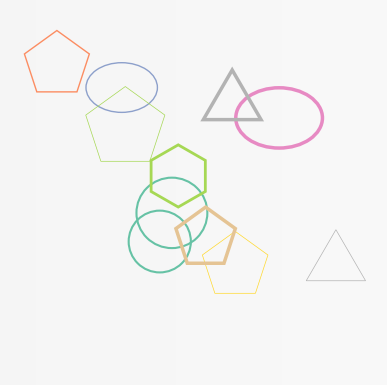[{"shape": "circle", "thickness": 1.5, "radius": 0.4, "center": [0.412, 0.373]}, {"shape": "circle", "thickness": 1.5, "radius": 0.46, "center": [0.444, 0.447]}, {"shape": "pentagon", "thickness": 1, "radius": 0.44, "center": [0.147, 0.833]}, {"shape": "oval", "thickness": 1, "radius": 0.46, "center": [0.314, 0.773]}, {"shape": "oval", "thickness": 2.5, "radius": 0.56, "center": [0.72, 0.694]}, {"shape": "hexagon", "thickness": 2, "radius": 0.4, "center": [0.46, 0.543]}, {"shape": "pentagon", "thickness": 0.5, "radius": 0.54, "center": [0.323, 0.668]}, {"shape": "pentagon", "thickness": 0.5, "radius": 0.44, "center": [0.607, 0.31]}, {"shape": "pentagon", "thickness": 2.5, "radius": 0.4, "center": [0.531, 0.381]}, {"shape": "triangle", "thickness": 0.5, "radius": 0.44, "center": [0.867, 0.315]}, {"shape": "triangle", "thickness": 2.5, "radius": 0.43, "center": [0.599, 0.732]}]